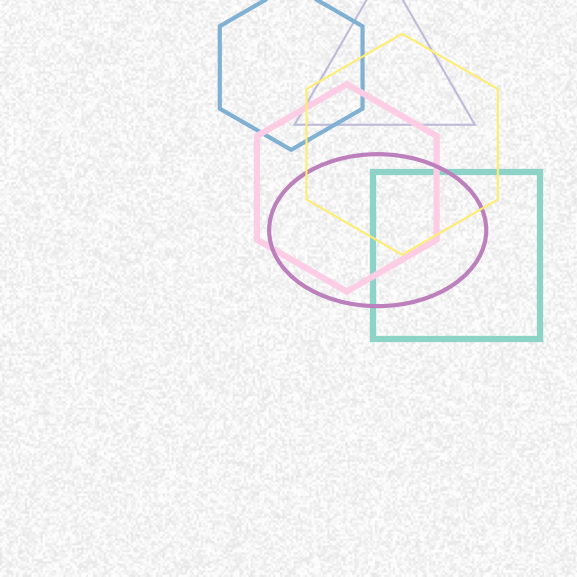[{"shape": "square", "thickness": 3, "radius": 0.72, "center": [0.791, 0.556]}, {"shape": "triangle", "thickness": 1, "radius": 0.9, "center": [0.666, 0.873]}, {"shape": "hexagon", "thickness": 2, "radius": 0.71, "center": [0.504, 0.882]}, {"shape": "hexagon", "thickness": 3, "radius": 0.9, "center": [0.6, 0.674]}, {"shape": "oval", "thickness": 2, "radius": 0.94, "center": [0.654, 0.601]}, {"shape": "hexagon", "thickness": 1, "radius": 0.96, "center": [0.696, 0.749]}]